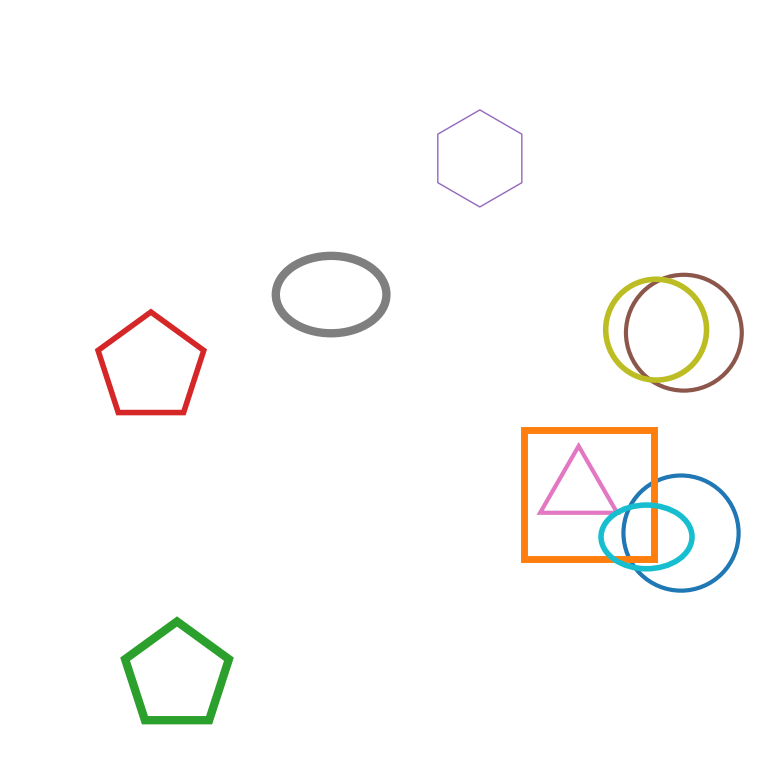[{"shape": "circle", "thickness": 1.5, "radius": 0.37, "center": [0.884, 0.308]}, {"shape": "square", "thickness": 2.5, "radius": 0.42, "center": [0.765, 0.358]}, {"shape": "pentagon", "thickness": 3, "radius": 0.35, "center": [0.23, 0.122]}, {"shape": "pentagon", "thickness": 2, "radius": 0.36, "center": [0.196, 0.523]}, {"shape": "hexagon", "thickness": 0.5, "radius": 0.32, "center": [0.623, 0.794]}, {"shape": "circle", "thickness": 1.5, "radius": 0.38, "center": [0.888, 0.568]}, {"shape": "triangle", "thickness": 1.5, "radius": 0.29, "center": [0.751, 0.363]}, {"shape": "oval", "thickness": 3, "radius": 0.36, "center": [0.43, 0.617]}, {"shape": "circle", "thickness": 2, "radius": 0.33, "center": [0.852, 0.572]}, {"shape": "oval", "thickness": 2, "radius": 0.3, "center": [0.84, 0.303]}]